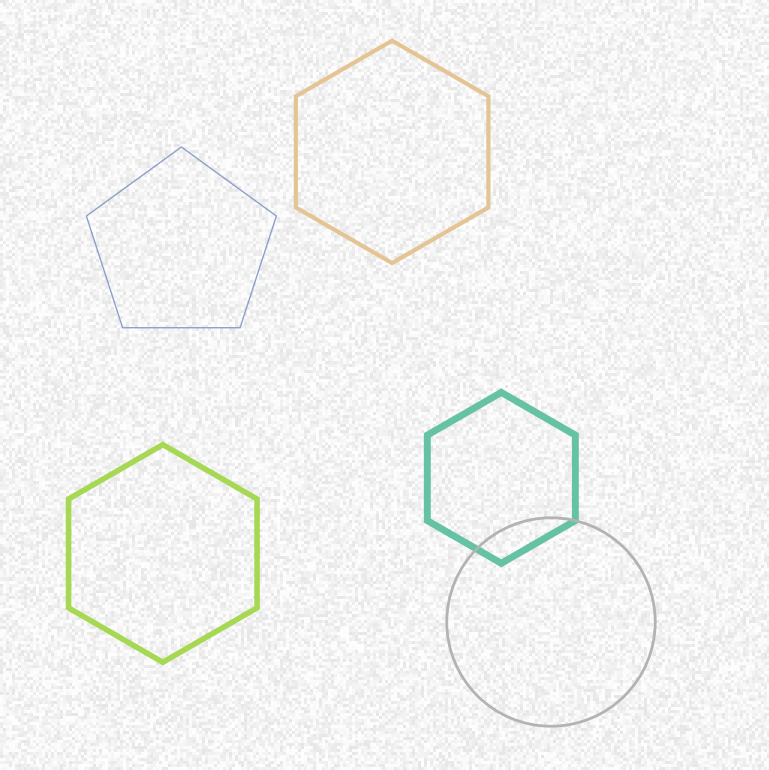[{"shape": "hexagon", "thickness": 2.5, "radius": 0.55, "center": [0.651, 0.379]}, {"shape": "pentagon", "thickness": 0.5, "radius": 0.65, "center": [0.236, 0.679]}, {"shape": "hexagon", "thickness": 2, "radius": 0.71, "center": [0.211, 0.281]}, {"shape": "hexagon", "thickness": 1.5, "radius": 0.72, "center": [0.509, 0.803]}, {"shape": "circle", "thickness": 1, "radius": 0.68, "center": [0.716, 0.192]}]